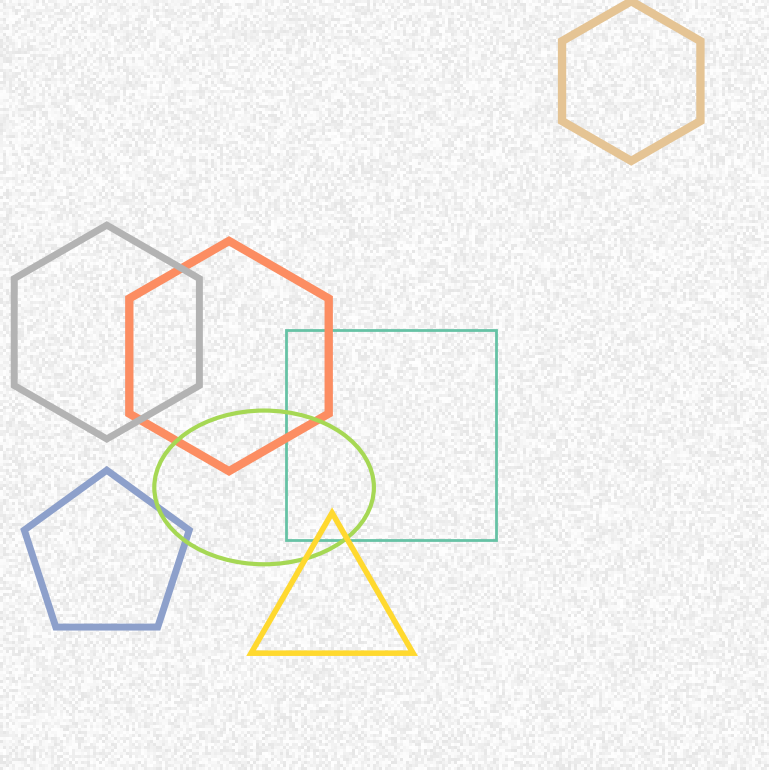[{"shape": "square", "thickness": 1, "radius": 0.68, "center": [0.508, 0.435]}, {"shape": "hexagon", "thickness": 3, "radius": 0.75, "center": [0.297, 0.538]}, {"shape": "pentagon", "thickness": 2.5, "radius": 0.56, "center": [0.139, 0.277]}, {"shape": "oval", "thickness": 1.5, "radius": 0.71, "center": [0.343, 0.367]}, {"shape": "triangle", "thickness": 2, "radius": 0.61, "center": [0.431, 0.212]}, {"shape": "hexagon", "thickness": 3, "radius": 0.52, "center": [0.82, 0.895]}, {"shape": "hexagon", "thickness": 2.5, "radius": 0.69, "center": [0.139, 0.569]}]